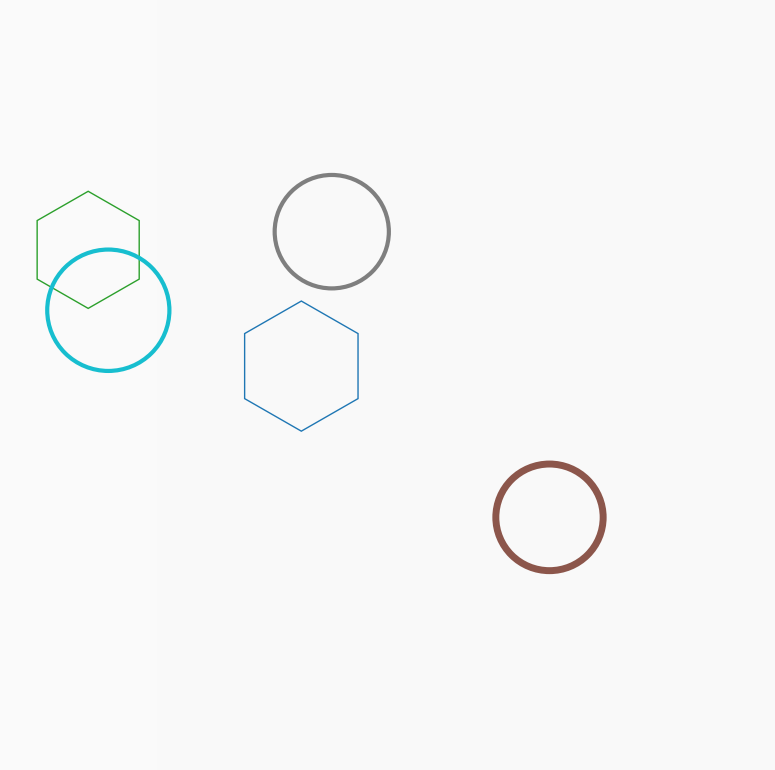[{"shape": "hexagon", "thickness": 0.5, "radius": 0.42, "center": [0.389, 0.525]}, {"shape": "hexagon", "thickness": 0.5, "radius": 0.38, "center": [0.114, 0.676]}, {"shape": "circle", "thickness": 2.5, "radius": 0.35, "center": [0.709, 0.328]}, {"shape": "circle", "thickness": 1.5, "radius": 0.37, "center": [0.428, 0.699]}, {"shape": "circle", "thickness": 1.5, "radius": 0.39, "center": [0.14, 0.597]}]